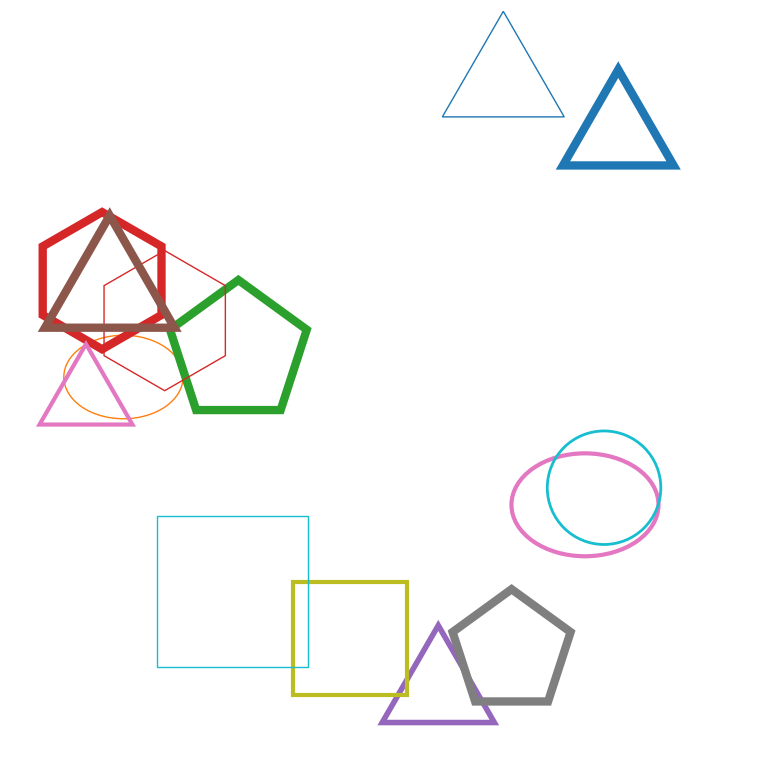[{"shape": "triangle", "thickness": 0.5, "radius": 0.46, "center": [0.654, 0.894]}, {"shape": "triangle", "thickness": 3, "radius": 0.41, "center": [0.803, 0.827]}, {"shape": "oval", "thickness": 0.5, "radius": 0.39, "center": [0.16, 0.51]}, {"shape": "pentagon", "thickness": 3, "radius": 0.47, "center": [0.31, 0.543]}, {"shape": "hexagon", "thickness": 3, "radius": 0.45, "center": [0.133, 0.635]}, {"shape": "hexagon", "thickness": 0.5, "radius": 0.45, "center": [0.214, 0.584]}, {"shape": "triangle", "thickness": 2, "radius": 0.42, "center": [0.569, 0.104]}, {"shape": "triangle", "thickness": 3, "radius": 0.49, "center": [0.142, 0.623]}, {"shape": "triangle", "thickness": 1.5, "radius": 0.35, "center": [0.112, 0.483]}, {"shape": "oval", "thickness": 1.5, "radius": 0.48, "center": [0.76, 0.344]}, {"shape": "pentagon", "thickness": 3, "radius": 0.4, "center": [0.664, 0.154]}, {"shape": "square", "thickness": 1.5, "radius": 0.37, "center": [0.454, 0.171]}, {"shape": "circle", "thickness": 1, "radius": 0.37, "center": [0.784, 0.367]}, {"shape": "square", "thickness": 0.5, "radius": 0.49, "center": [0.302, 0.232]}]